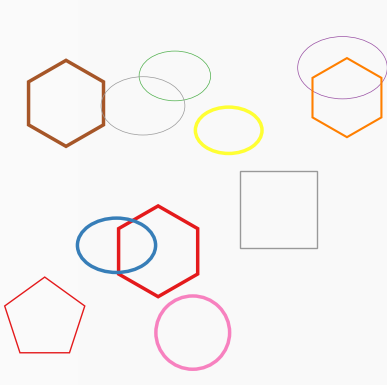[{"shape": "hexagon", "thickness": 2.5, "radius": 0.59, "center": [0.408, 0.347]}, {"shape": "pentagon", "thickness": 1, "radius": 0.54, "center": [0.115, 0.172]}, {"shape": "oval", "thickness": 2.5, "radius": 0.5, "center": [0.301, 0.363]}, {"shape": "oval", "thickness": 0.5, "radius": 0.46, "center": [0.451, 0.803]}, {"shape": "oval", "thickness": 0.5, "radius": 0.58, "center": [0.884, 0.824]}, {"shape": "hexagon", "thickness": 1.5, "radius": 0.51, "center": [0.895, 0.746]}, {"shape": "oval", "thickness": 2.5, "radius": 0.43, "center": [0.59, 0.662]}, {"shape": "hexagon", "thickness": 2.5, "radius": 0.56, "center": [0.17, 0.732]}, {"shape": "circle", "thickness": 2.5, "radius": 0.48, "center": [0.497, 0.136]}, {"shape": "square", "thickness": 1, "radius": 0.5, "center": [0.718, 0.456]}, {"shape": "oval", "thickness": 0.5, "radius": 0.54, "center": [0.369, 0.725]}]